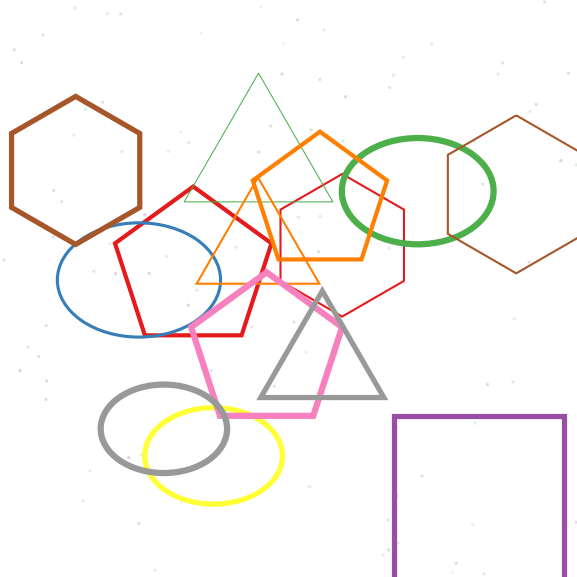[{"shape": "pentagon", "thickness": 2, "radius": 0.71, "center": [0.335, 0.534]}, {"shape": "hexagon", "thickness": 1, "radius": 0.62, "center": [0.593, 0.574]}, {"shape": "oval", "thickness": 1.5, "radius": 0.71, "center": [0.241, 0.514]}, {"shape": "triangle", "thickness": 0.5, "radius": 0.74, "center": [0.448, 0.724]}, {"shape": "oval", "thickness": 3, "radius": 0.66, "center": [0.723, 0.668]}, {"shape": "square", "thickness": 2.5, "radius": 0.74, "center": [0.83, 0.131]}, {"shape": "triangle", "thickness": 1, "radius": 0.61, "center": [0.447, 0.569]}, {"shape": "pentagon", "thickness": 2, "radius": 0.61, "center": [0.554, 0.649]}, {"shape": "oval", "thickness": 2.5, "radius": 0.6, "center": [0.37, 0.21]}, {"shape": "hexagon", "thickness": 2.5, "radius": 0.64, "center": [0.131, 0.704]}, {"shape": "hexagon", "thickness": 1, "radius": 0.68, "center": [0.894, 0.663]}, {"shape": "pentagon", "thickness": 3, "radius": 0.69, "center": [0.462, 0.39]}, {"shape": "oval", "thickness": 3, "radius": 0.55, "center": [0.284, 0.257]}, {"shape": "triangle", "thickness": 2.5, "radius": 0.62, "center": [0.558, 0.372]}]